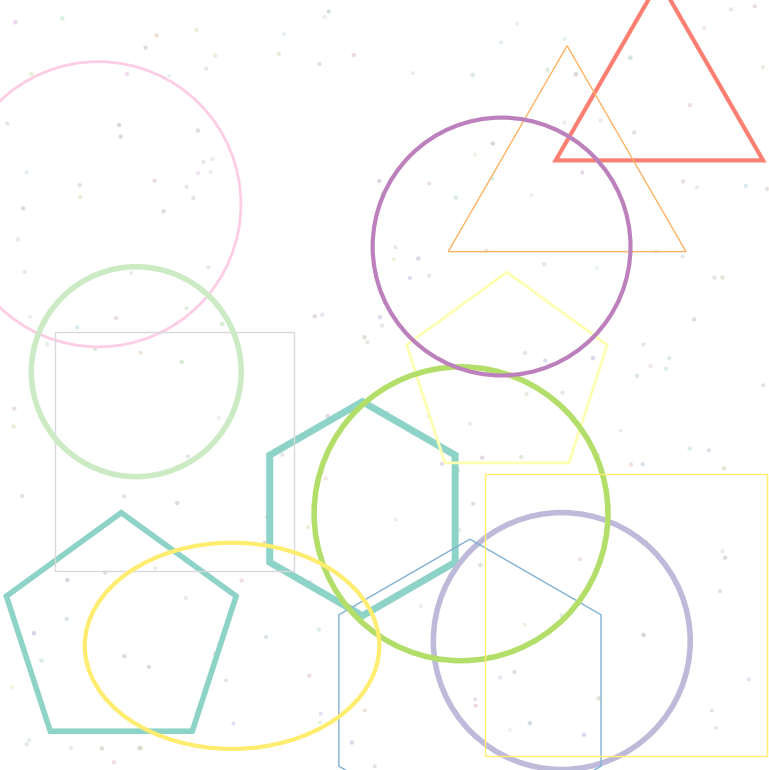[{"shape": "hexagon", "thickness": 2.5, "radius": 0.7, "center": [0.471, 0.339]}, {"shape": "pentagon", "thickness": 2, "radius": 0.78, "center": [0.157, 0.177]}, {"shape": "pentagon", "thickness": 1, "radius": 0.68, "center": [0.658, 0.51]}, {"shape": "circle", "thickness": 2, "radius": 0.83, "center": [0.73, 0.167]}, {"shape": "triangle", "thickness": 1.5, "radius": 0.78, "center": [0.856, 0.869]}, {"shape": "hexagon", "thickness": 0.5, "radius": 0.98, "center": [0.61, 0.103]}, {"shape": "triangle", "thickness": 0.5, "radius": 0.89, "center": [0.736, 0.762]}, {"shape": "circle", "thickness": 2, "radius": 0.95, "center": [0.599, 0.333]}, {"shape": "circle", "thickness": 1, "radius": 0.93, "center": [0.128, 0.735]}, {"shape": "square", "thickness": 0.5, "radius": 0.77, "center": [0.226, 0.414]}, {"shape": "circle", "thickness": 1.5, "radius": 0.84, "center": [0.651, 0.68]}, {"shape": "circle", "thickness": 2, "radius": 0.68, "center": [0.177, 0.517]}, {"shape": "oval", "thickness": 1.5, "radius": 0.96, "center": [0.301, 0.161]}, {"shape": "square", "thickness": 0.5, "radius": 0.92, "center": [0.813, 0.201]}]